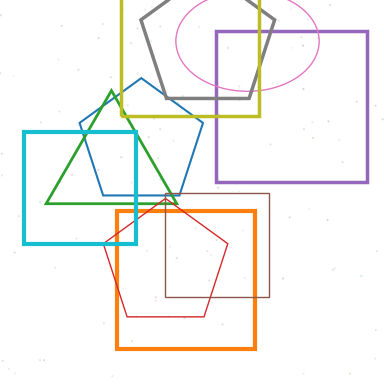[{"shape": "pentagon", "thickness": 1.5, "radius": 0.84, "center": [0.367, 0.629]}, {"shape": "square", "thickness": 3, "radius": 0.9, "center": [0.484, 0.273]}, {"shape": "triangle", "thickness": 2, "radius": 0.98, "center": [0.289, 0.569]}, {"shape": "pentagon", "thickness": 1, "radius": 0.85, "center": [0.43, 0.315]}, {"shape": "square", "thickness": 2.5, "radius": 0.98, "center": [0.757, 0.724]}, {"shape": "square", "thickness": 1, "radius": 0.67, "center": [0.563, 0.364]}, {"shape": "oval", "thickness": 1, "radius": 0.93, "center": [0.643, 0.893]}, {"shape": "pentagon", "thickness": 2.5, "radius": 0.91, "center": [0.54, 0.892]}, {"shape": "square", "thickness": 2.5, "radius": 0.9, "center": [0.493, 0.877]}, {"shape": "square", "thickness": 3, "radius": 0.73, "center": [0.208, 0.512]}]